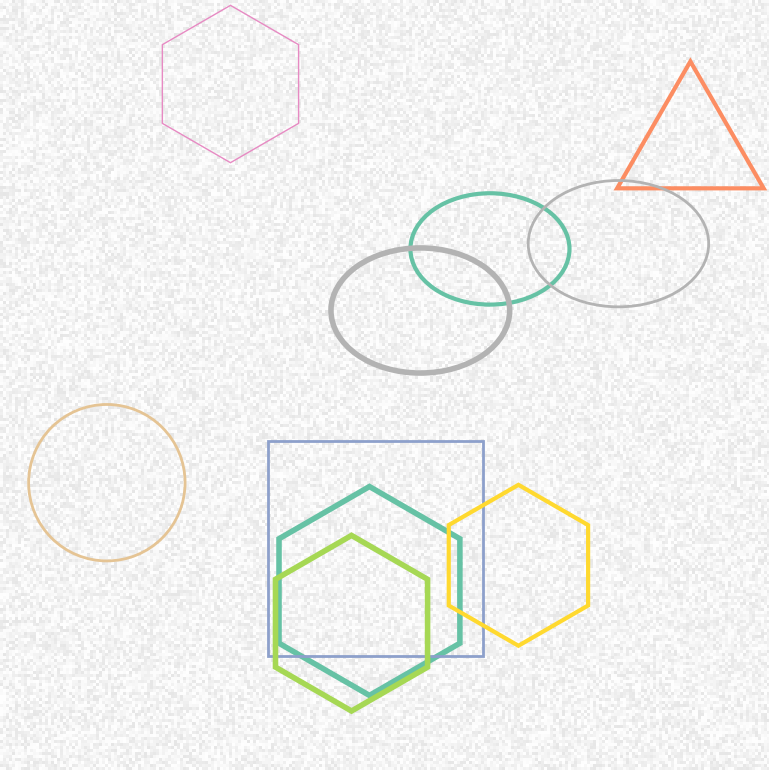[{"shape": "hexagon", "thickness": 2, "radius": 0.68, "center": [0.48, 0.232]}, {"shape": "oval", "thickness": 1.5, "radius": 0.52, "center": [0.636, 0.677]}, {"shape": "triangle", "thickness": 1.5, "radius": 0.55, "center": [0.897, 0.81]}, {"shape": "square", "thickness": 1, "radius": 0.7, "center": [0.487, 0.287]}, {"shape": "hexagon", "thickness": 0.5, "radius": 0.51, "center": [0.299, 0.891]}, {"shape": "hexagon", "thickness": 2, "radius": 0.57, "center": [0.457, 0.191]}, {"shape": "hexagon", "thickness": 1.5, "radius": 0.52, "center": [0.673, 0.266]}, {"shape": "circle", "thickness": 1, "radius": 0.51, "center": [0.139, 0.373]}, {"shape": "oval", "thickness": 1, "radius": 0.59, "center": [0.803, 0.684]}, {"shape": "oval", "thickness": 2, "radius": 0.58, "center": [0.546, 0.597]}]